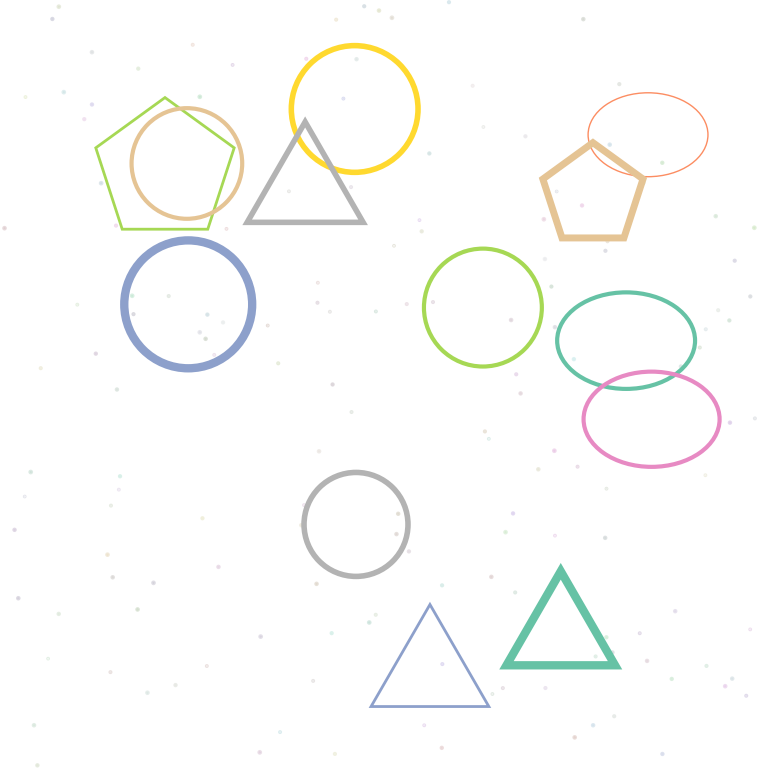[{"shape": "oval", "thickness": 1.5, "radius": 0.45, "center": [0.813, 0.558]}, {"shape": "triangle", "thickness": 3, "radius": 0.41, "center": [0.728, 0.177]}, {"shape": "oval", "thickness": 0.5, "radius": 0.39, "center": [0.842, 0.825]}, {"shape": "triangle", "thickness": 1, "radius": 0.44, "center": [0.558, 0.127]}, {"shape": "circle", "thickness": 3, "radius": 0.42, "center": [0.244, 0.605]}, {"shape": "oval", "thickness": 1.5, "radius": 0.44, "center": [0.846, 0.456]}, {"shape": "pentagon", "thickness": 1, "radius": 0.47, "center": [0.214, 0.779]}, {"shape": "circle", "thickness": 1.5, "radius": 0.38, "center": [0.627, 0.601]}, {"shape": "circle", "thickness": 2, "radius": 0.41, "center": [0.461, 0.858]}, {"shape": "pentagon", "thickness": 2.5, "radius": 0.34, "center": [0.77, 0.746]}, {"shape": "circle", "thickness": 1.5, "radius": 0.36, "center": [0.243, 0.788]}, {"shape": "circle", "thickness": 2, "radius": 0.34, "center": [0.462, 0.319]}, {"shape": "triangle", "thickness": 2, "radius": 0.43, "center": [0.396, 0.755]}]